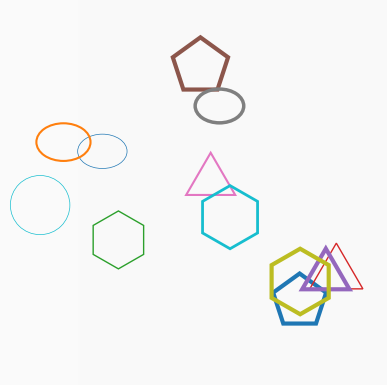[{"shape": "oval", "thickness": 0.5, "radius": 0.32, "center": [0.264, 0.607]}, {"shape": "pentagon", "thickness": 3, "radius": 0.36, "center": [0.773, 0.218]}, {"shape": "oval", "thickness": 1.5, "radius": 0.35, "center": [0.164, 0.631]}, {"shape": "hexagon", "thickness": 1, "radius": 0.38, "center": [0.306, 0.377]}, {"shape": "triangle", "thickness": 1, "radius": 0.4, "center": [0.868, 0.289]}, {"shape": "triangle", "thickness": 3, "radius": 0.35, "center": [0.841, 0.284]}, {"shape": "pentagon", "thickness": 3, "radius": 0.37, "center": [0.517, 0.828]}, {"shape": "triangle", "thickness": 1.5, "radius": 0.37, "center": [0.544, 0.53]}, {"shape": "oval", "thickness": 2.5, "radius": 0.31, "center": [0.566, 0.725]}, {"shape": "hexagon", "thickness": 3, "radius": 0.43, "center": [0.775, 0.269]}, {"shape": "hexagon", "thickness": 2, "radius": 0.41, "center": [0.594, 0.436]}, {"shape": "circle", "thickness": 0.5, "radius": 0.38, "center": [0.104, 0.467]}]